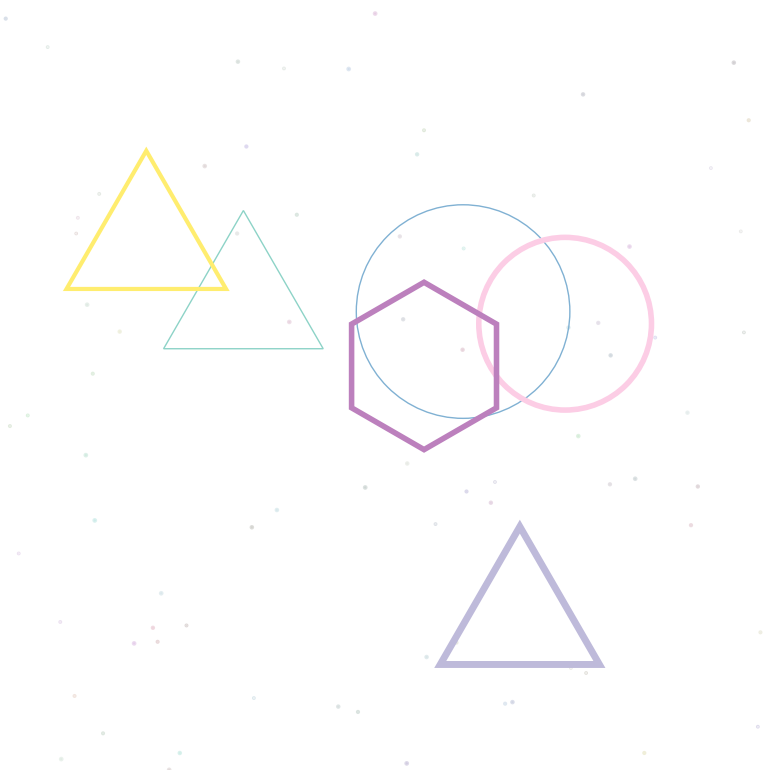[{"shape": "triangle", "thickness": 0.5, "radius": 0.6, "center": [0.316, 0.607]}, {"shape": "triangle", "thickness": 2.5, "radius": 0.6, "center": [0.675, 0.197]}, {"shape": "circle", "thickness": 0.5, "radius": 0.69, "center": [0.601, 0.595]}, {"shape": "circle", "thickness": 2, "radius": 0.56, "center": [0.734, 0.58]}, {"shape": "hexagon", "thickness": 2, "radius": 0.54, "center": [0.551, 0.525]}, {"shape": "triangle", "thickness": 1.5, "radius": 0.6, "center": [0.19, 0.685]}]